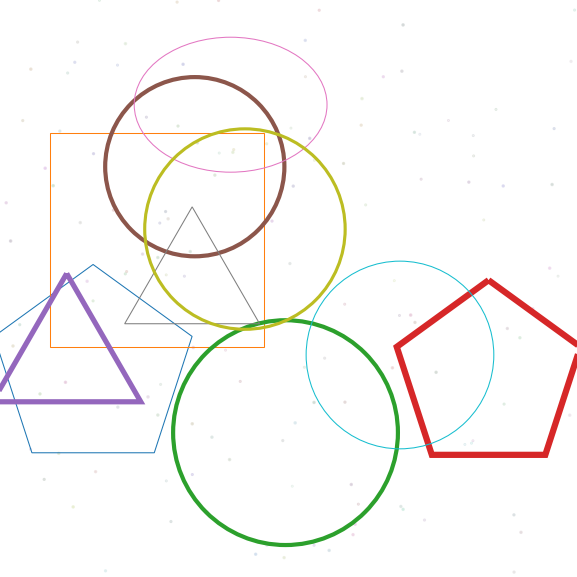[{"shape": "pentagon", "thickness": 0.5, "radius": 0.9, "center": [0.161, 0.361]}, {"shape": "square", "thickness": 0.5, "radius": 0.93, "center": [0.272, 0.584]}, {"shape": "circle", "thickness": 2, "radius": 0.97, "center": [0.494, 0.25]}, {"shape": "pentagon", "thickness": 3, "radius": 0.84, "center": [0.846, 0.347]}, {"shape": "triangle", "thickness": 2.5, "radius": 0.74, "center": [0.115, 0.377]}, {"shape": "circle", "thickness": 2, "radius": 0.78, "center": [0.337, 0.71]}, {"shape": "oval", "thickness": 0.5, "radius": 0.83, "center": [0.399, 0.818]}, {"shape": "triangle", "thickness": 0.5, "radius": 0.67, "center": [0.333, 0.506]}, {"shape": "circle", "thickness": 1.5, "radius": 0.87, "center": [0.424, 0.602]}, {"shape": "circle", "thickness": 0.5, "radius": 0.81, "center": [0.693, 0.384]}]